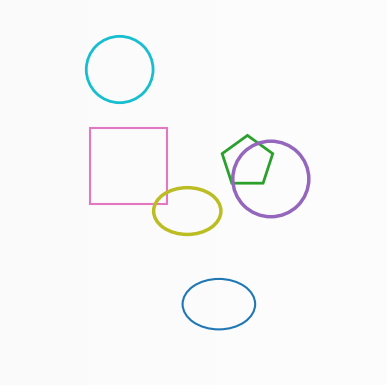[{"shape": "oval", "thickness": 1.5, "radius": 0.47, "center": [0.565, 0.21]}, {"shape": "pentagon", "thickness": 2, "radius": 0.34, "center": [0.639, 0.58]}, {"shape": "circle", "thickness": 2.5, "radius": 0.49, "center": [0.699, 0.535]}, {"shape": "square", "thickness": 1.5, "radius": 0.5, "center": [0.332, 0.568]}, {"shape": "oval", "thickness": 2.5, "radius": 0.43, "center": [0.483, 0.452]}, {"shape": "circle", "thickness": 2, "radius": 0.43, "center": [0.309, 0.819]}]